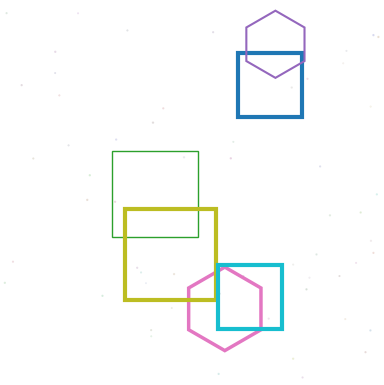[{"shape": "square", "thickness": 3, "radius": 0.42, "center": [0.7, 0.779]}, {"shape": "square", "thickness": 1, "radius": 0.56, "center": [0.402, 0.495]}, {"shape": "hexagon", "thickness": 1.5, "radius": 0.44, "center": [0.715, 0.885]}, {"shape": "hexagon", "thickness": 2.5, "radius": 0.54, "center": [0.584, 0.198]}, {"shape": "square", "thickness": 3, "radius": 0.59, "center": [0.442, 0.338]}, {"shape": "square", "thickness": 3, "radius": 0.42, "center": [0.649, 0.229]}]